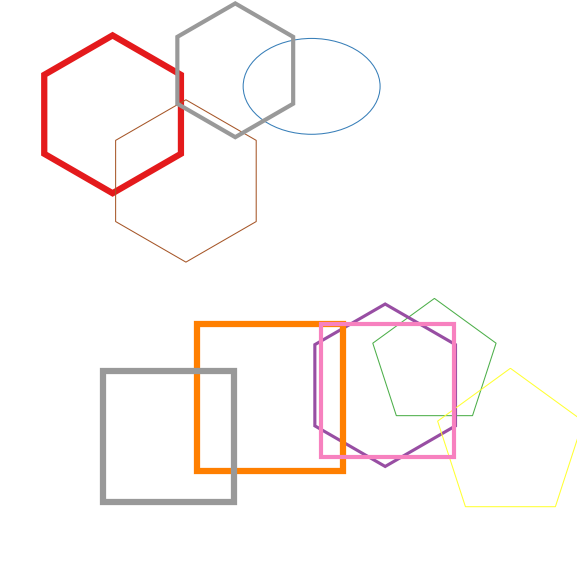[{"shape": "hexagon", "thickness": 3, "radius": 0.68, "center": [0.195, 0.801]}, {"shape": "oval", "thickness": 0.5, "radius": 0.59, "center": [0.54, 0.85]}, {"shape": "pentagon", "thickness": 0.5, "radius": 0.56, "center": [0.752, 0.37]}, {"shape": "hexagon", "thickness": 1.5, "radius": 0.7, "center": [0.667, 0.332]}, {"shape": "square", "thickness": 3, "radius": 0.63, "center": [0.468, 0.311]}, {"shape": "pentagon", "thickness": 0.5, "radius": 0.66, "center": [0.884, 0.229]}, {"shape": "hexagon", "thickness": 0.5, "radius": 0.7, "center": [0.322, 0.686]}, {"shape": "square", "thickness": 2, "radius": 0.58, "center": [0.671, 0.323]}, {"shape": "hexagon", "thickness": 2, "radius": 0.58, "center": [0.407, 0.877]}, {"shape": "square", "thickness": 3, "radius": 0.57, "center": [0.292, 0.243]}]